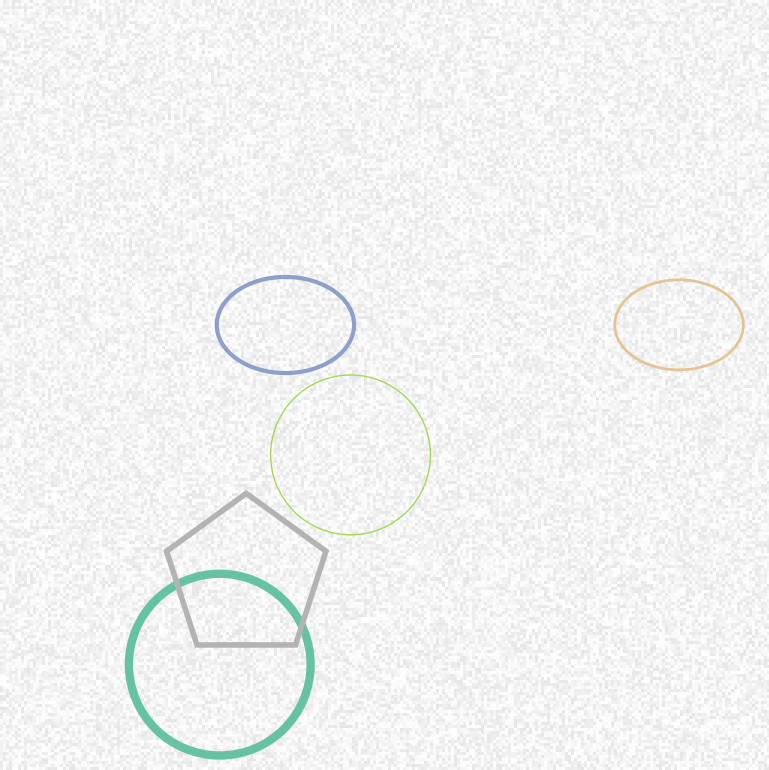[{"shape": "circle", "thickness": 3, "radius": 0.59, "center": [0.285, 0.137]}, {"shape": "oval", "thickness": 1.5, "radius": 0.45, "center": [0.371, 0.578]}, {"shape": "circle", "thickness": 0.5, "radius": 0.52, "center": [0.455, 0.409]}, {"shape": "oval", "thickness": 1, "radius": 0.42, "center": [0.882, 0.578]}, {"shape": "pentagon", "thickness": 2, "radius": 0.54, "center": [0.32, 0.25]}]